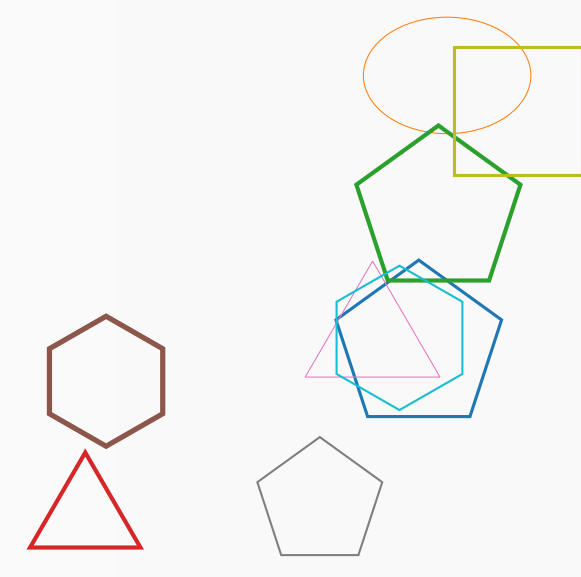[{"shape": "pentagon", "thickness": 1.5, "radius": 0.75, "center": [0.72, 0.399]}, {"shape": "oval", "thickness": 0.5, "radius": 0.72, "center": [0.769, 0.869]}, {"shape": "pentagon", "thickness": 2, "radius": 0.74, "center": [0.754, 0.633]}, {"shape": "triangle", "thickness": 2, "radius": 0.55, "center": [0.147, 0.106]}, {"shape": "hexagon", "thickness": 2.5, "radius": 0.56, "center": [0.183, 0.339]}, {"shape": "triangle", "thickness": 0.5, "radius": 0.67, "center": [0.641, 0.413]}, {"shape": "pentagon", "thickness": 1, "radius": 0.56, "center": [0.55, 0.129]}, {"shape": "square", "thickness": 1.5, "radius": 0.55, "center": [0.891, 0.807]}, {"shape": "hexagon", "thickness": 1, "radius": 0.62, "center": [0.687, 0.414]}]